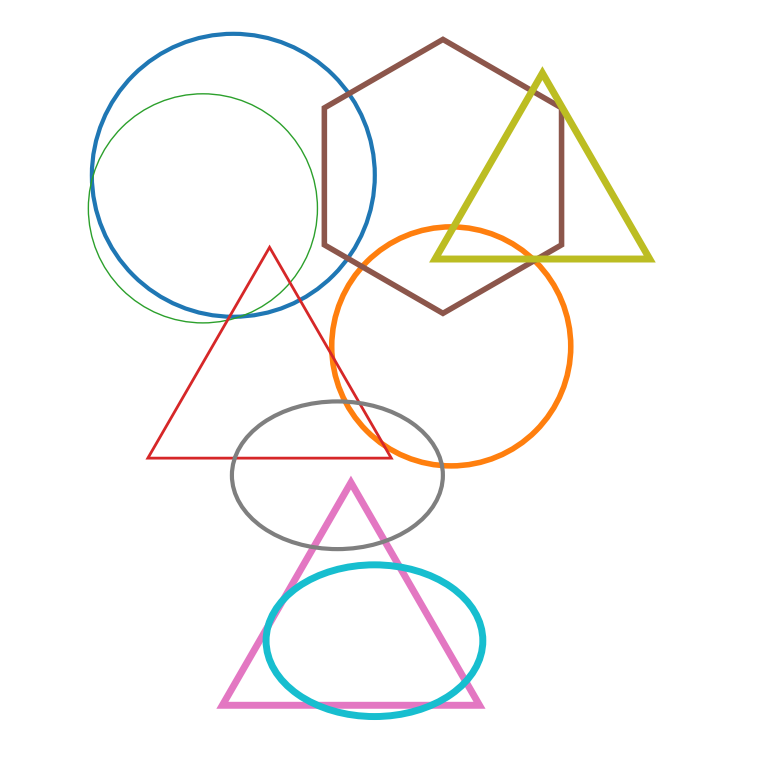[{"shape": "circle", "thickness": 1.5, "radius": 0.92, "center": [0.303, 0.772]}, {"shape": "circle", "thickness": 2, "radius": 0.78, "center": [0.586, 0.55]}, {"shape": "circle", "thickness": 0.5, "radius": 0.74, "center": [0.264, 0.729]}, {"shape": "triangle", "thickness": 1, "radius": 0.91, "center": [0.35, 0.496]}, {"shape": "hexagon", "thickness": 2, "radius": 0.89, "center": [0.575, 0.771]}, {"shape": "triangle", "thickness": 2.5, "radius": 0.96, "center": [0.456, 0.18]}, {"shape": "oval", "thickness": 1.5, "radius": 0.68, "center": [0.438, 0.383]}, {"shape": "triangle", "thickness": 2.5, "radius": 0.8, "center": [0.704, 0.744]}, {"shape": "oval", "thickness": 2.5, "radius": 0.7, "center": [0.486, 0.168]}]